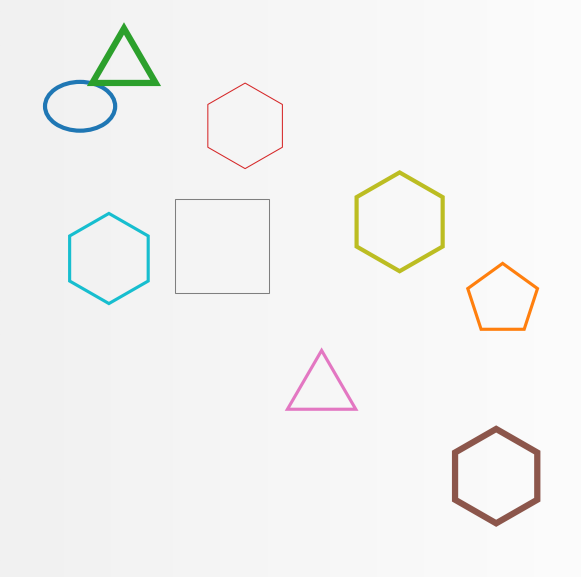[{"shape": "oval", "thickness": 2, "radius": 0.3, "center": [0.138, 0.815]}, {"shape": "pentagon", "thickness": 1.5, "radius": 0.32, "center": [0.865, 0.48]}, {"shape": "triangle", "thickness": 3, "radius": 0.31, "center": [0.213, 0.887]}, {"shape": "hexagon", "thickness": 0.5, "radius": 0.37, "center": [0.422, 0.781]}, {"shape": "hexagon", "thickness": 3, "radius": 0.41, "center": [0.854, 0.175]}, {"shape": "triangle", "thickness": 1.5, "radius": 0.34, "center": [0.553, 0.324]}, {"shape": "square", "thickness": 0.5, "radius": 0.41, "center": [0.382, 0.573]}, {"shape": "hexagon", "thickness": 2, "radius": 0.43, "center": [0.688, 0.615]}, {"shape": "hexagon", "thickness": 1.5, "radius": 0.39, "center": [0.187, 0.552]}]